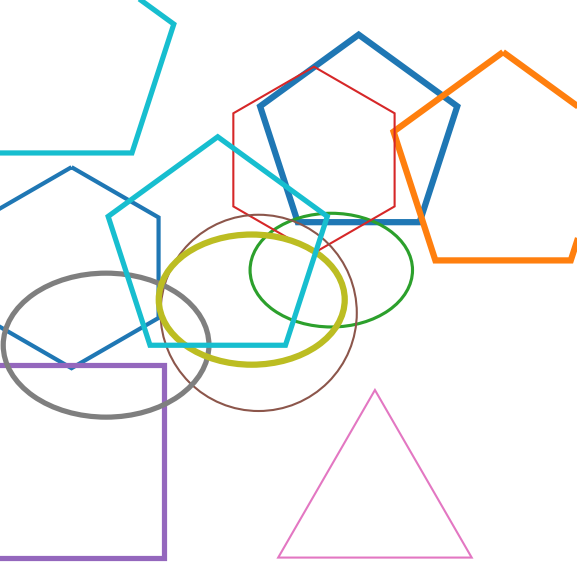[{"shape": "pentagon", "thickness": 3, "radius": 0.9, "center": [0.621, 0.76]}, {"shape": "hexagon", "thickness": 2, "radius": 0.87, "center": [0.124, 0.536]}, {"shape": "pentagon", "thickness": 3, "radius": 1.0, "center": [0.871, 0.71]}, {"shape": "oval", "thickness": 1.5, "radius": 0.7, "center": [0.574, 0.531]}, {"shape": "hexagon", "thickness": 1, "radius": 0.81, "center": [0.544, 0.722]}, {"shape": "square", "thickness": 2.5, "radius": 0.84, "center": [0.117, 0.2]}, {"shape": "circle", "thickness": 1, "radius": 0.85, "center": [0.448, 0.457]}, {"shape": "triangle", "thickness": 1, "radius": 0.97, "center": [0.649, 0.13]}, {"shape": "oval", "thickness": 2.5, "radius": 0.89, "center": [0.184, 0.401]}, {"shape": "oval", "thickness": 3, "radius": 0.8, "center": [0.436, 0.48]}, {"shape": "pentagon", "thickness": 2.5, "radius": 1.0, "center": [0.111, 0.896]}, {"shape": "pentagon", "thickness": 2.5, "radius": 1.0, "center": [0.377, 0.563]}]